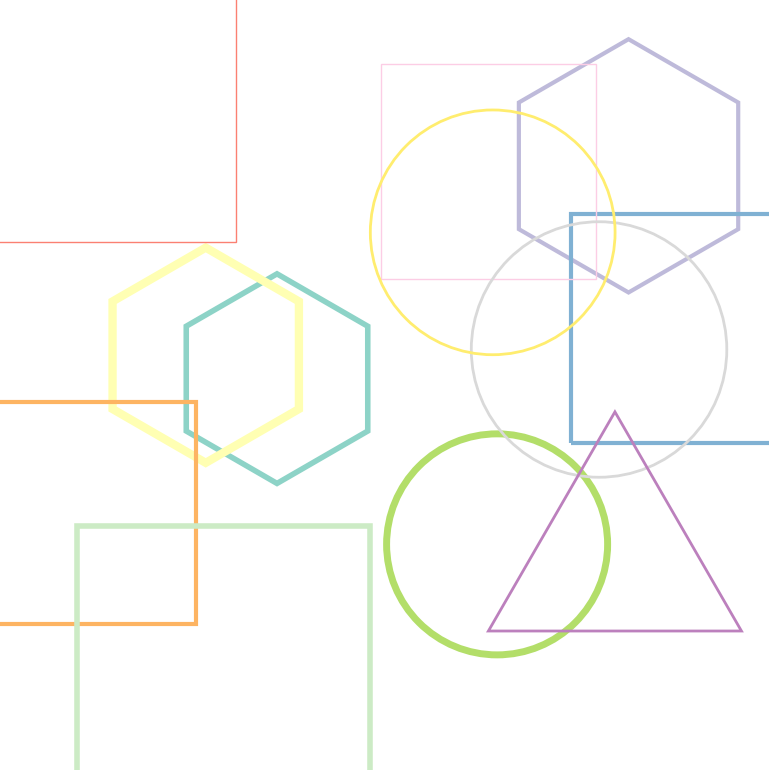[{"shape": "hexagon", "thickness": 2, "radius": 0.68, "center": [0.36, 0.508]}, {"shape": "hexagon", "thickness": 3, "radius": 0.7, "center": [0.267, 0.539]}, {"shape": "hexagon", "thickness": 1.5, "radius": 0.82, "center": [0.816, 0.785]}, {"shape": "square", "thickness": 0.5, "radius": 0.91, "center": [0.125, 0.868]}, {"shape": "square", "thickness": 1.5, "radius": 0.74, "center": [0.89, 0.574]}, {"shape": "square", "thickness": 1.5, "radius": 0.72, "center": [0.111, 0.334]}, {"shape": "circle", "thickness": 2.5, "radius": 0.72, "center": [0.646, 0.293]}, {"shape": "square", "thickness": 0.5, "radius": 0.7, "center": [0.635, 0.777]}, {"shape": "circle", "thickness": 1, "radius": 0.83, "center": [0.778, 0.546]}, {"shape": "triangle", "thickness": 1, "radius": 0.95, "center": [0.799, 0.275]}, {"shape": "square", "thickness": 2, "radius": 0.95, "center": [0.291, 0.126]}, {"shape": "circle", "thickness": 1, "radius": 0.79, "center": [0.64, 0.698]}]